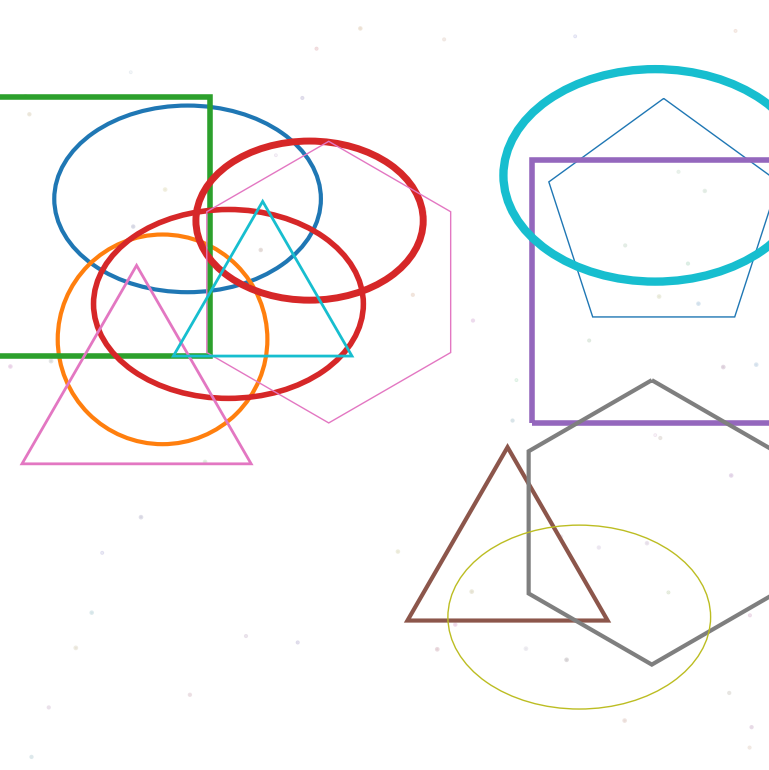[{"shape": "pentagon", "thickness": 0.5, "radius": 0.78, "center": [0.862, 0.715]}, {"shape": "oval", "thickness": 1.5, "radius": 0.87, "center": [0.244, 0.742]}, {"shape": "circle", "thickness": 1.5, "radius": 0.68, "center": [0.211, 0.559]}, {"shape": "square", "thickness": 2, "radius": 0.84, "center": [0.105, 0.705]}, {"shape": "oval", "thickness": 2.5, "radius": 0.74, "center": [0.402, 0.713]}, {"shape": "oval", "thickness": 2, "radius": 0.88, "center": [0.297, 0.605]}, {"shape": "square", "thickness": 2, "radius": 0.85, "center": [0.861, 0.621]}, {"shape": "triangle", "thickness": 1.5, "radius": 0.75, "center": [0.659, 0.269]}, {"shape": "triangle", "thickness": 1, "radius": 0.86, "center": [0.177, 0.484]}, {"shape": "hexagon", "thickness": 0.5, "radius": 0.91, "center": [0.427, 0.634]}, {"shape": "hexagon", "thickness": 1.5, "radius": 0.92, "center": [0.847, 0.322]}, {"shape": "oval", "thickness": 0.5, "radius": 0.85, "center": [0.752, 0.199]}, {"shape": "triangle", "thickness": 1, "radius": 0.67, "center": [0.341, 0.605]}, {"shape": "oval", "thickness": 3, "radius": 0.99, "center": [0.851, 0.772]}]